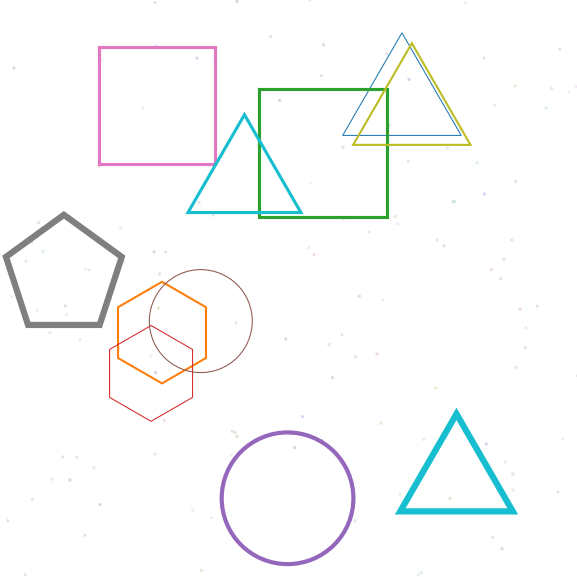[{"shape": "triangle", "thickness": 0.5, "radius": 0.59, "center": [0.696, 0.824]}, {"shape": "hexagon", "thickness": 1, "radius": 0.44, "center": [0.281, 0.423]}, {"shape": "square", "thickness": 1.5, "radius": 0.56, "center": [0.56, 0.734]}, {"shape": "hexagon", "thickness": 0.5, "radius": 0.41, "center": [0.262, 0.353]}, {"shape": "circle", "thickness": 2, "radius": 0.57, "center": [0.498, 0.136]}, {"shape": "circle", "thickness": 0.5, "radius": 0.45, "center": [0.348, 0.443]}, {"shape": "square", "thickness": 1.5, "radius": 0.5, "center": [0.272, 0.816]}, {"shape": "pentagon", "thickness": 3, "radius": 0.53, "center": [0.111, 0.522]}, {"shape": "triangle", "thickness": 1, "radius": 0.59, "center": [0.713, 0.807]}, {"shape": "triangle", "thickness": 1.5, "radius": 0.56, "center": [0.423, 0.688]}, {"shape": "triangle", "thickness": 3, "radius": 0.56, "center": [0.79, 0.17]}]